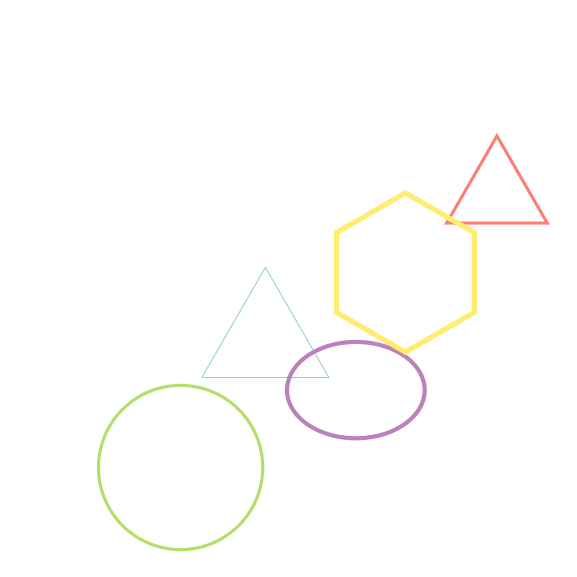[{"shape": "triangle", "thickness": 0.5, "radius": 0.64, "center": [0.46, 0.409]}, {"shape": "triangle", "thickness": 1.5, "radius": 0.5, "center": [0.861, 0.663]}, {"shape": "circle", "thickness": 1.5, "radius": 0.71, "center": [0.313, 0.19]}, {"shape": "oval", "thickness": 2, "radius": 0.6, "center": [0.616, 0.324]}, {"shape": "hexagon", "thickness": 2.5, "radius": 0.69, "center": [0.702, 0.527]}]